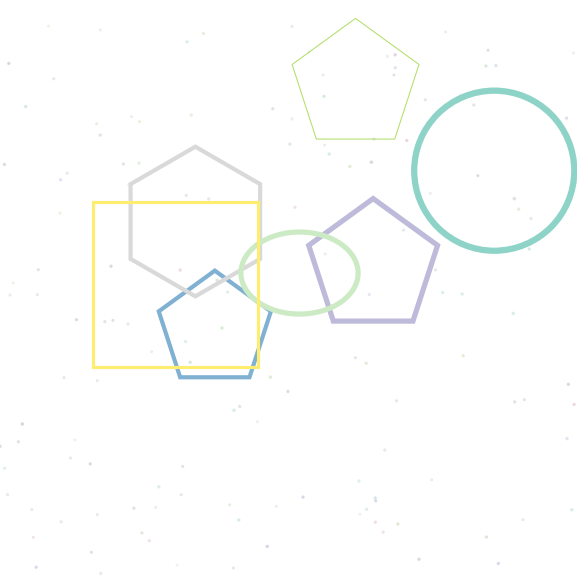[{"shape": "circle", "thickness": 3, "radius": 0.69, "center": [0.856, 0.704]}, {"shape": "pentagon", "thickness": 2.5, "radius": 0.59, "center": [0.646, 0.538]}, {"shape": "pentagon", "thickness": 2, "radius": 0.51, "center": [0.372, 0.428]}, {"shape": "pentagon", "thickness": 0.5, "radius": 0.58, "center": [0.616, 0.852]}, {"shape": "hexagon", "thickness": 2, "radius": 0.65, "center": [0.338, 0.616]}, {"shape": "oval", "thickness": 2.5, "radius": 0.51, "center": [0.519, 0.526]}, {"shape": "square", "thickness": 1.5, "radius": 0.71, "center": [0.304, 0.506]}]